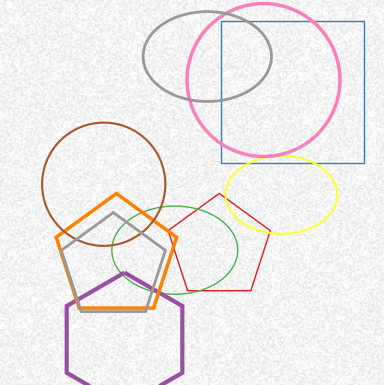[{"shape": "pentagon", "thickness": 1, "radius": 0.7, "center": [0.569, 0.358]}, {"shape": "square", "thickness": 1, "radius": 0.92, "center": [0.76, 0.761]}, {"shape": "oval", "thickness": 1, "radius": 0.82, "center": [0.454, 0.35]}, {"shape": "hexagon", "thickness": 3, "radius": 0.87, "center": [0.323, 0.118]}, {"shape": "pentagon", "thickness": 2.5, "radius": 0.82, "center": [0.302, 0.333]}, {"shape": "oval", "thickness": 1.5, "radius": 0.73, "center": [0.731, 0.494]}, {"shape": "circle", "thickness": 1.5, "radius": 0.8, "center": [0.269, 0.521]}, {"shape": "circle", "thickness": 2.5, "radius": 0.99, "center": [0.684, 0.792]}, {"shape": "pentagon", "thickness": 2, "radius": 0.71, "center": [0.294, 0.306]}, {"shape": "oval", "thickness": 2, "radius": 0.83, "center": [0.538, 0.853]}]